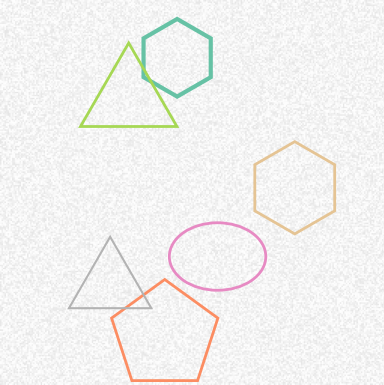[{"shape": "hexagon", "thickness": 3, "radius": 0.5, "center": [0.46, 0.85]}, {"shape": "pentagon", "thickness": 2, "radius": 0.73, "center": [0.428, 0.129]}, {"shape": "oval", "thickness": 2, "radius": 0.63, "center": [0.565, 0.334]}, {"shape": "triangle", "thickness": 2, "radius": 0.72, "center": [0.334, 0.744]}, {"shape": "hexagon", "thickness": 2, "radius": 0.6, "center": [0.766, 0.512]}, {"shape": "triangle", "thickness": 1.5, "radius": 0.62, "center": [0.286, 0.261]}]